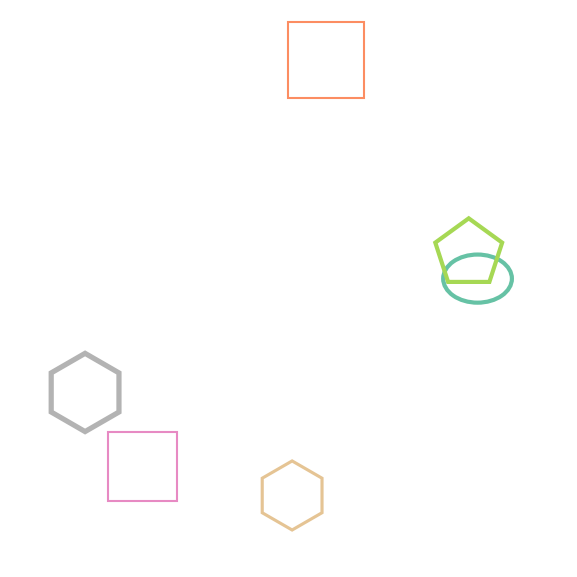[{"shape": "oval", "thickness": 2, "radius": 0.3, "center": [0.827, 0.517]}, {"shape": "square", "thickness": 1, "radius": 0.33, "center": [0.565, 0.895]}, {"shape": "square", "thickness": 1, "radius": 0.3, "center": [0.247, 0.191]}, {"shape": "pentagon", "thickness": 2, "radius": 0.3, "center": [0.812, 0.56]}, {"shape": "hexagon", "thickness": 1.5, "radius": 0.3, "center": [0.506, 0.141]}, {"shape": "hexagon", "thickness": 2.5, "radius": 0.34, "center": [0.147, 0.32]}]